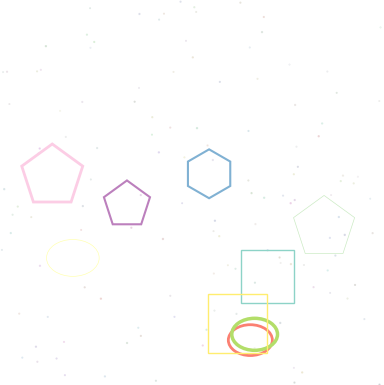[{"shape": "square", "thickness": 1, "radius": 0.35, "center": [0.695, 0.281]}, {"shape": "oval", "thickness": 0.5, "radius": 0.34, "center": [0.189, 0.33]}, {"shape": "oval", "thickness": 2, "radius": 0.29, "center": [0.65, 0.117]}, {"shape": "hexagon", "thickness": 1.5, "radius": 0.32, "center": [0.543, 0.549]}, {"shape": "oval", "thickness": 2.5, "radius": 0.3, "center": [0.661, 0.132]}, {"shape": "pentagon", "thickness": 2, "radius": 0.42, "center": [0.136, 0.543]}, {"shape": "pentagon", "thickness": 1.5, "radius": 0.31, "center": [0.33, 0.468]}, {"shape": "pentagon", "thickness": 0.5, "radius": 0.42, "center": [0.842, 0.409]}, {"shape": "square", "thickness": 1, "radius": 0.38, "center": [0.616, 0.16]}]